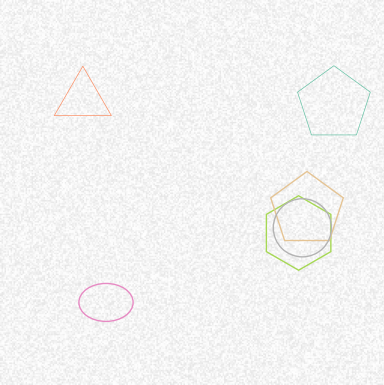[{"shape": "pentagon", "thickness": 0.5, "radius": 0.5, "center": [0.867, 0.73]}, {"shape": "triangle", "thickness": 0.5, "radius": 0.43, "center": [0.215, 0.743]}, {"shape": "oval", "thickness": 1, "radius": 0.35, "center": [0.275, 0.214]}, {"shape": "hexagon", "thickness": 1, "radius": 0.48, "center": [0.776, 0.395]}, {"shape": "pentagon", "thickness": 1, "radius": 0.5, "center": [0.797, 0.455]}, {"shape": "circle", "thickness": 1, "radius": 0.38, "center": [0.785, 0.408]}]